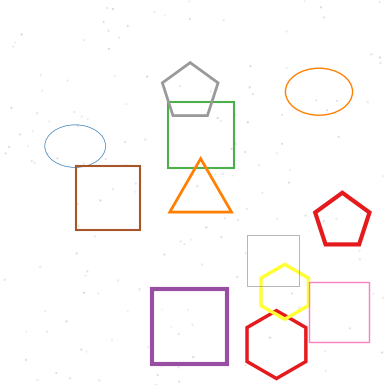[{"shape": "hexagon", "thickness": 2.5, "radius": 0.44, "center": [0.718, 0.105]}, {"shape": "pentagon", "thickness": 3, "radius": 0.37, "center": [0.889, 0.425]}, {"shape": "oval", "thickness": 0.5, "radius": 0.39, "center": [0.195, 0.62]}, {"shape": "square", "thickness": 1.5, "radius": 0.43, "center": [0.521, 0.65]}, {"shape": "square", "thickness": 3, "radius": 0.49, "center": [0.493, 0.153]}, {"shape": "triangle", "thickness": 2, "radius": 0.46, "center": [0.521, 0.495]}, {"shape": "oval", "thickness": 1, "radius": 0.44, "center": [0.829, 0.762]}, {"shape": "hexagon", "thickness": 2.5, "radius": 0.36, "center": [0.74, 0.242]}, {"shape": "square", "thickness": 1.5, "radius": 0.42, "center": [0.282, 0.485]}, {"shape": "square", "thickness": 1, "radius": 0.39, "center": [0.881, 0.189]}, {"shape": "square", "thickness": 0.5, "radius": 0.33, "center": [0.709, 0.324]}, {"shape": "pentagon", "thickness": 2, "radius": 0.38, "center": [0.494, 0.761]}]